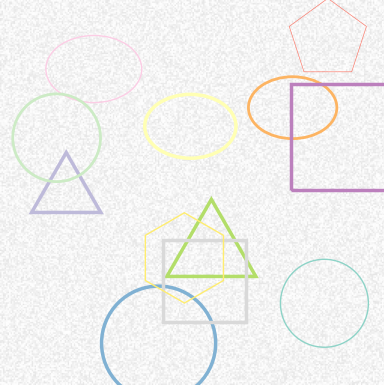[{"shape": "circle", "thickness": 1, "radius": 0.57, "center": [0.843, 0.212]}, {"shape": "oval", "thickness": 2.5, "radius": 0.59, "center": [0.494, 0.672]}, {"shape": "triangle", "thickness": 2.5, "radius": 0.52, "center": [0.172, 0.5]}, {"shape": "pentagon", "thickness": 0.5, "radius": 0.53, "center": [0.852, 0.899]}, {"shape": "circle", "thickness": 2.5, "radius": 0.74, "center": [0.412, 0.109]}, {"shape": "oval", "thickness": 2, "radius": 0.57, "center": [0.76, 0.72]}, {"shape": "triangle", "thickness": 2.5, "radius": 0.67, "center": [0.549, 0.349]}, {"shape": "oval", "thickness": 1, "radius": 0.62, "center": [0.244, 0.821]}, {"shape": "square", "thickness": 2.5, "radius": 0.54, "center": [0.531, 0.27]}, {"shape": "square", "thickness": 2.5, "radius": 0.69, "center": [0.894, 0.644]}, {"shape": "circle", "thickness": 2, "radius": 0.57, "center": [0.147, 0.642]}, {"shape": "hexagon", "thickness": 1, "radius": 0.59, "center": [0.479, 0.33]}]